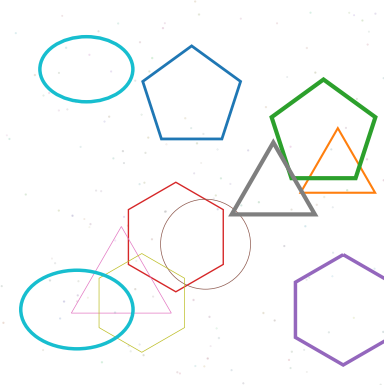[{"shape": "pentagon", "thickness": 2, "radius": 0.67, "center": [0.498, 0.747]}, {"shape": "triangle", "thickness": 1.5, "radius": 0.56, "center": [0.877, 0.555]}, {"shape": "pentagon", "thickness": 3, "radius": 0.71, "center": [0.84, 0.652]}, {"shape": "hexagon", "thickness": 1, "radius": 0.71, "center": [0.457, 0.384]}, {"shape": "hexagon", "thickness": 2.5, "radius": 0.72, "center": [0.891, 0.195]}, {"shape": "circle", "thickness": 0.5, "radius": 0.58, "center": [0.534, 0.366]}, {"shape": "triangle", "thickness": 0.5, "radius": 0.75, "center": [0.315, 0.262]}, {"shape": "triangle", "thickness": 3, "radius": 0.62, "center": [0.71, 0.505]}, {"shape": "hexagon", "thickness": 0.5, "radius": 0.64, "center": [0.368, 0.213]}, {"shape": "oval", "thickness": 2.5, "radius": 0.6, "center": [0.224, 0.82]}, {"shape": "oval", "thickness": 2.5, "radius": 0.73, "center": [0.2, 0.196]}]